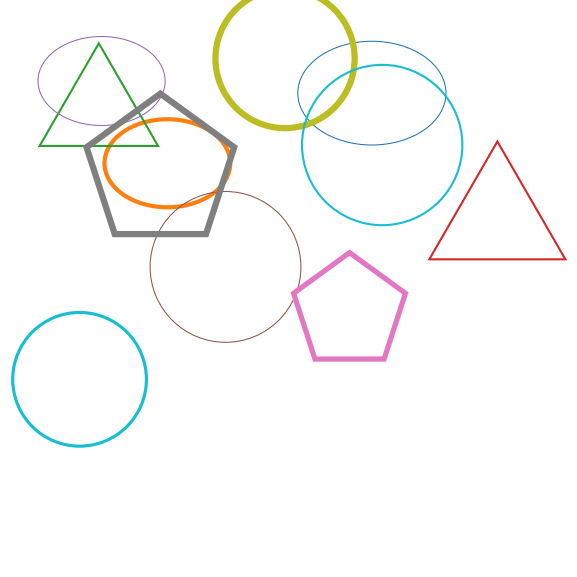[{"shape": "oval", "thickness": 0.5, "radius": 0.64, "center": [0.644, 0.838]}, {"shape": "oval", "thickness": 2, "radius": 0.54, "center": [0.29, 0.716]}, {"shape": "triangle", "thickness": 1, "radius": 0.59, "center": [0.171, 0.806]}, {"shape": "triangle", "thickness": 1, "radius": 0.68, "center": [0.861, 0.618]}, {"shape": "oval", "thickness": 0.5, "radius": 0.55, "center": [0.176, 0.859]}, {"shape": "circle", "thickness": 0.5, "radius": 0.65, "center": [0.391, 0.537]}, {"shape": "pentagon", "thickness": 2.5, "radius": 0.51, "center": [0.605, 0.46]}, {"shape": "pentagon", "thickness": 3, "radius": 0.67, "center": [0.278, 0.703]}, {"shape": "circle", "thickness": 3, "radius": 0.6, "center": [0.494, 0.898]}, {"shape": "circle", "thickness": 1, "radius": 0.69, "center": [0.662, 0.748]}, {"shape": "circle", "thickness": 1.5, "radius": 0.58, "center": [0.138, 0.342]}]